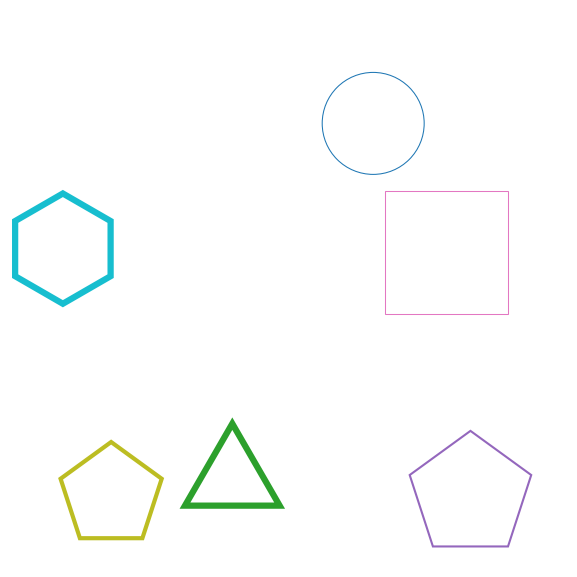[{"shape": "circle", "thickness": 0.5, "radius": 0.44, "center": [0.646, 0.785]}, {"shape": "triangle", "thickness": 3, "radius": 0.47, "center": [0.402, 0.171]}, {"shape": "pentagon", "thickness": 1, "radius": 0.55, "center": [0.815, 0.142]}, {"shape": "square", "thickness": 0.5, "radius": 0.53, "center": [0.773, 0.562]}, {"shape": "pentagon", "thickness": 2, "radius": 0.46, "center": [0.192, 0.142]}, {"shape": "hexagon", "thickness": 3, "radius": 0.48, "center": [0.109, 0.569]}]